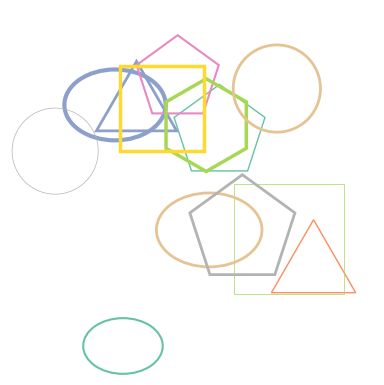[{"shape": "pentagon", "thickness": 1, "radius": 0.62, "center": [0.57, 0.656]}, {"shape": "oval", "thickness": 1.5, "radius": 0.52, "center": [0.319, 0.101]}, {"shape": "triangle", "thickness": 1, "radius": 0.63, "center": [0.814, 0.303]}, {"shape": "oval", "thickness": 3, "radius": 0.66, "center": [0.299, 0.727]}, {"shape": "triangle", "thickness": 2, "radius": 0.6, "center": [0.355, 0.72]}, {"shape": "pentagon", "thickness": 1.5, "radius": 0.56, "center": [0.462, 0.796]}, {"shape": "square", "thickness": 0.5, "radius": 0.71, "center": [0.75, 0.379]}, {"shape": "hexagon", "thickness": 2.5, "radius": 0.6, "center": [0.536, 0.675]}, {"shape": "square", "thickness": 2.5, "radius": 0.55, "center": [0.42, 0.718]}, {"shape": "oval", "thickness": 2, "radius": 0.69, "center": [0.543, 0.403]}, {"shape": "circle", "thickness": 2, "radius": 0.57, "center": [0.719, 0.77]}, {"shape": "circle", "thickness": 0.5, "radius": 0.56, "center": [0.143, 0.607]}, {"shape": "pentagon", "thickness": 2, "radius": 0.72, "center": [0.63, 0.403]}]